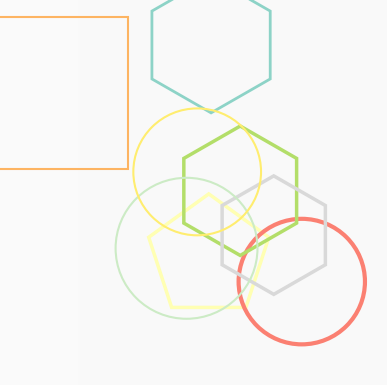[{"shape": "hexagon", "thickness": 2, "radius": 0.88, "center": [0.545, 0.883]}, {"shape": "pentagon", "thickness": 2.5, "radius": 0.81, "center": [0.539, 0.333]}, {"shape": "circle", "thickness": 3, "radius": 0.82, "center": [0.779, 0.269]}, {"shape": "square", "thickness": 1.5, "radius": 0.99, "center": [0.131, 0.758]}, {"shape": "hexagon", "thickness": 2.5, "radius": 0.84, "center": [0.62, 0.505]}, {"shape": "hexagon", "thickness": 2.5, "radius": 0.77, "center": [0.706, 0.389]}, {"shape": "circle", "thickness": 1.5, "radius": 0.92, "center": [0.481, 0.355]}, {"shape": "circle", "thickness": 1.5, "radius": 0.82, "center": [0.509, 0.554]}]